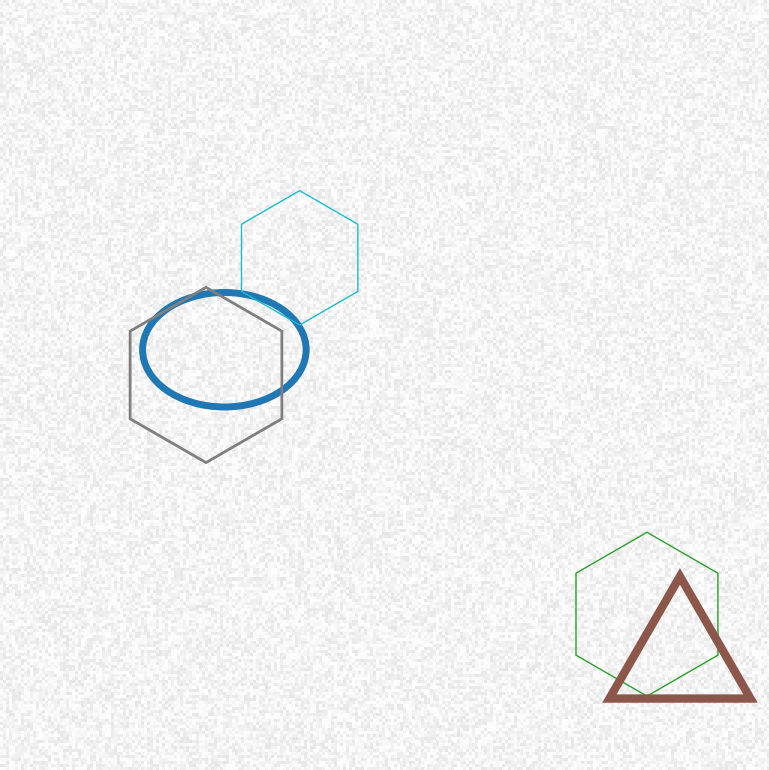[{"shape": "oval", "thickness": 2.5, "radius": 0.53, "center": [0.291, 0.546]}, {"shape": "hexagon", "thickness": 0.5, "radius": 0.53, "center": [0.84, 0.202]}, {"shape": "triangle", "thickness": 3, "radius": 0.53, "center": [0.883, 0.146]}, {"shape": "hexagon", "thickness": 1, "radius": 0.57, "center": [0.268, 0.513]}, {"shape": "hexagon", "thickness": 0.5, "radius": 0.44, "center": [0.389, 0.665]}]